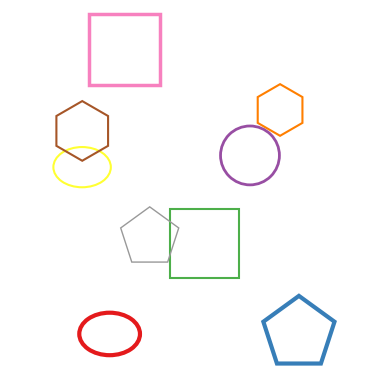[{"shape": "oval", "thickness": 3, "radius": 0.39, "center": [0.285, 0.133]}, {"shape": "pentagon", "thickness": 3, "radius": 0.49, "center": [0.776, 0.134]}, {"shape": "square", "thickness": 1.5, "radius": 0.45, "center": [0.53, 0.368]}, {"shape": "circle", "thickness": 2, "radius": 0.38, "center": [0.649, 0.596]}, {"shape": "hexagon", "thickness": 1.5, "radius": 0.34, "center": [0.727, 0.714]}, {"shape": "oval", "thickness": 1.5, "radius": 0.37, "center": [0.213, 0.566]}, {"shape": "hexagon", "thickness": 1.5, "radius": 0.39, "center": [0.214, 0.66]}, {"shape": "square", "thickness": 2.5, "radius": 0.46, "center": [0.323, 0.871]}, {"shape": "pentagon", "thickness": 1, "radius": 0.4, "center": [0.389, 0.383]}]